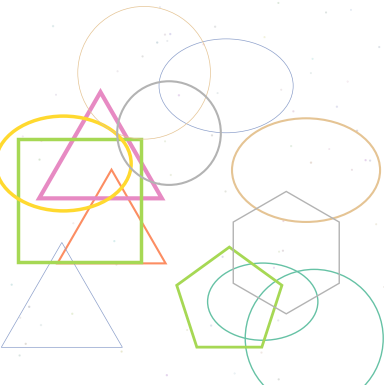[{"shape": "circle", "thickness": 1, "radius": 0.9, "center": [0.816, 0.121]}, {"shape": "oval", "thickness": 1, "radius": 0.72, "center": [0.682, 0.216]}, {"shape": "triangle", "thickness": 1.5, "radius": 0.81, "center": [0.29, 0.397]}, {"shape": "triangle", "thickness": 0.5, "radius": 0.91, "center": [0.161, 0.189]}, {"shape": "oval", "thickness": 0.5, "radius": 0.87, "center": [0.587, 0.777]}, {"shape": "triangle", "thickness": 3, "radius": 0.92, "center": [0.261, 0.577]}, {"shape": "square", "thickness": 2.5, "radius": 0.8, "center": [0.206, 0.479]}, {"shape": "pentagon", "thickness": 2, "radius": 0.72, "center": [0.596, 0.215]}, {"shape": "oval", "thickness": 2.5, "radius": 0.88, "center": [0.165, 0.575]}, {"shape": "oval", "thickness": 1.5, "radius": 0.96, "center": [0.795, 0.558]}, {"shape": "circle", "thickness": 0.5, "radius": 0.86, "center": [0.374, 0.811]}, {"shape": "circle", "thickness": 1.5, "radius": 0.67, "center": [0.439, 0.654]}, {"shape": "hexagon", "thickness": 1, "radius": 0.79, "center": [0.744, 0.344]}]